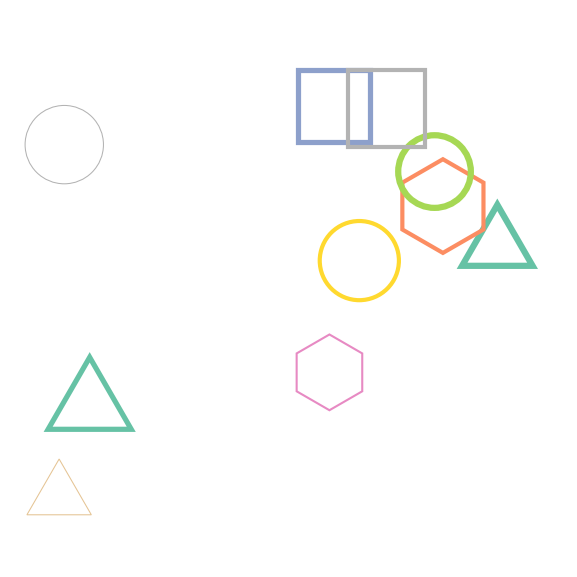[{"shape": "triangle", "thickness": 3, "radius": 0.35, "center": [0.861, 0.574]}, {"shape": "triangle", "thickness": 2.5, "radius": 0.42, "center": [0.155, 0.297]}, {"shape": "hexagon", "thickness": 2, "radius": 0.41, "center": [0.767, 0.642]}, {"shape": "square", "thickness": 2.5, "radius": 0.31, "center": [0.579, 0.816]}, {"shape": "hexagon", "thickness": 1, "radius": 0.33, "center": [0.57, 0.354]}, {"shape": "circle", "thickness": 3, "radius": 0.31, "center": [0.752, 0.702]}, {"shape": "circle", "thickness": 2, "radius": 0.34, "center": [0.622, 0.548]}, {"shape": "triangle", "thickness": 0.5, "radius": 0.32, "center": [0.102, 0.14]}, {"shape": "circle", "thickness": 0.5, "radius": 0.34, "center": [0.111, 0.749]}, {"shape": "square", "thickness": 2, "radius": 0.34, "center": [0.67, 0.811]}]